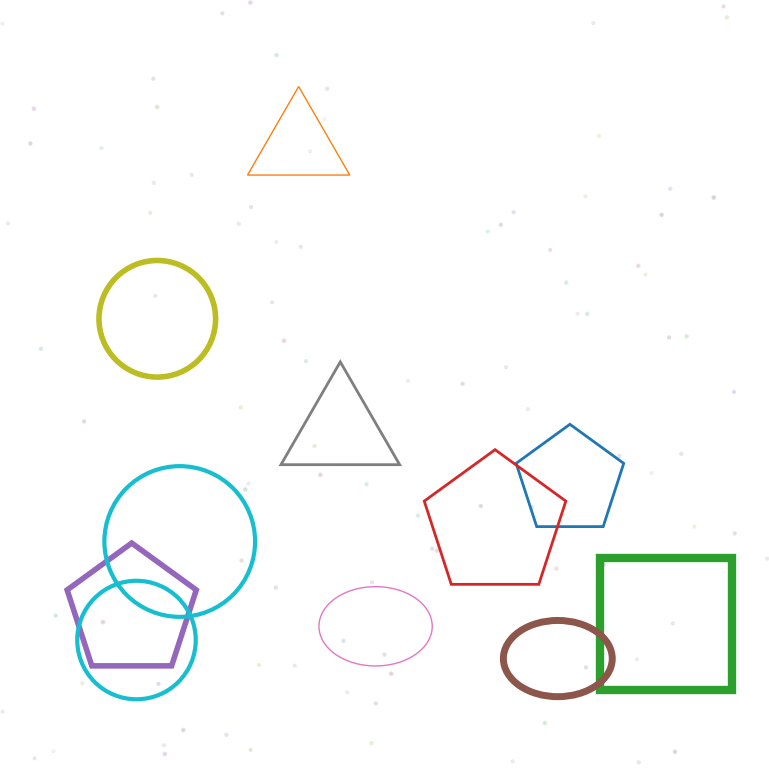[{"shape": "pentagon", "thickness": 1, "radius": 0.37, "center": [0.74, 0.376]}, {"shape": "triangle", "thickness": 0.5, "radius": 0.38, "center": [0.388, 0.811]}, {"shape": "square", "thickness": 3, "radius": 0.43, "center": [0.865, 0.19]}, {"shape": "pentagon", "thickness": 1, "radius": 0.48, "center": [0.643, 0.319]}, {"shape": "pentagon", "thickness": 2, "radius": 0.44, "center": [0.171, 0.207]}, {"shape": "oval", "thickness": 2.5, "radius": 0.35, "center": [0.724, 0.145]}, {"shape": "oval", "thickness": 0.5, "radius": 0.37, "center": [0.488, 0.187]}, {"shape": "triangle", "thickness": 1, "radius": 0.44, "center": [0.442, 0.441]}, {"shape": "circle", "thickness": 2, "radius": 0.38, "center": [0.204, 0.586]}, {"shape": "circle", "thickness": 1.5, "radius": 0.38, "center": [0.177, 0.169]}, {"shape": "circle", "thickness": 1.5, "radius": 0.49, "center": [0.233, 0.297]}]